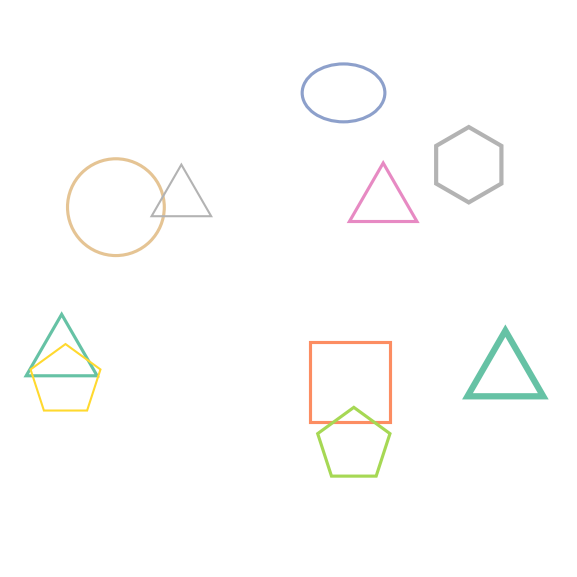[{"shape": "triangle", "thickness": 3, "radius": 0.38, "center": [0.875, 0.351]}, {"shape": "triangle", "thickness": 1.5, "radius": 0.35, "center": [0.107, 0.384]}, {"shape": "square", "thickness": 1.5, "radius": 0.35, "center": [0.607, 0.338]}, {"shape": "oval", "thickness": 1.5, "radius": 0.36, "center": [0.595, 0.838]}, {"shape": "triangle", "thickness": 1.5, "radius": 0.34, "center": [0.664, 0.649]}, {"shape": "pentagon", "thickness": 1.5, "radius": 0.33, "center": [0.613, 0.228]}, {"shape": "pentagon", "thickness": 1, "radius": 0.32, "center": [0.113, 0.34]}, {"shape": "circle", "thickness": 1.5, "radius": 0.42, "center": [0.201, 0.64]}, {"shape": "triangle", "thickness": 1, "radius": 0.3, "center": [0.314, 0.655]}, {"shape": "hexagon", "thickness": 2, "radius": 0.33, "center": [0.812, 0.714]}]